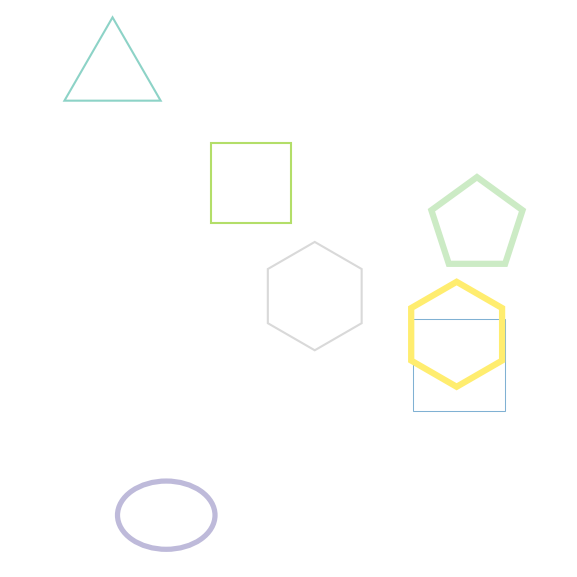[{"shape": "triangle", "thickness": 1, "radius": 0.48, "center": [0.195, 0.873]}, {"shape": "oval", "thickness": 2.5, "radius": 0.42, "center": [0.288, 0.107]}, {"shape": "square", "thickness": 0.5, "radius": 0.4, "center": [0.796, 0.367]}, {"shape": "square", "thickness": 1, "radius": 0.35, "center": [0.434, 0.683]}, {"shape": "hexagon", "thickness": 1, "radius": 0.47, "center": [0.545, 0.486]}, {"shape": "pentagon", "thickness": 3, "radius": 0.41, "center": [0.826, 0.609]}, {"shape": "hexagon", "thickness": 3, "radius": 0.45, "center": [0.791, 0.42]}]